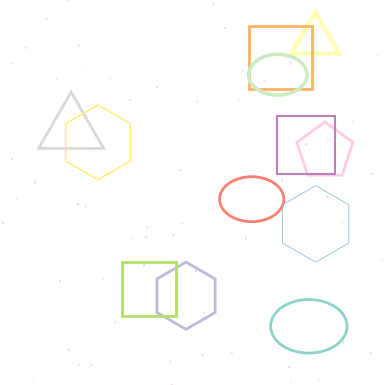[{"shape": "oval", "thickness": 2, "radius": 0.5, "center": [0.802, 0.153]}, {"shape": "triangle", "thickness": 3, "radius": 0.36, "center": [0.819, 0.897]}, {"shape": "hexagon", "thickness": 2, "radius": 0.44, "center": [0.483, 0.232]}, {"shape": "oval", "thickness": 2, "radius": 0.42, "center": [0.654, 0.483]}, {"shape": "hexagon", "thickness": 0.5, "radius": 0.5, "center": [0.82, 0.418]}, {"shape": "square", "thickness": 2, "radius": 0.41, "center": [0.729, 0.85]}, {"shape": "square", "thickness": 2, "radius": 0.35, "center": [0.388, 0.25]}, {"shape": "pentagon", "thickness": 2, "radius": 0.38, "center": [0.844, 0.607]}, {"shape": "triangle", "thickness": 2, "radius": 0.49, "center": [0.185, 0.663]}, {"shape": "square", "thickness": 1.5, "radius": 0.38, "center": [0.794, 0.624]}, {"shape": "oval", "thickness": 2.5, "radius": 0.38, "center": [0.722, 0.806]}, {"shape": "hexagon", "thickness": 1, "radius": 0.48, "center": [0.255, 0.63]}]